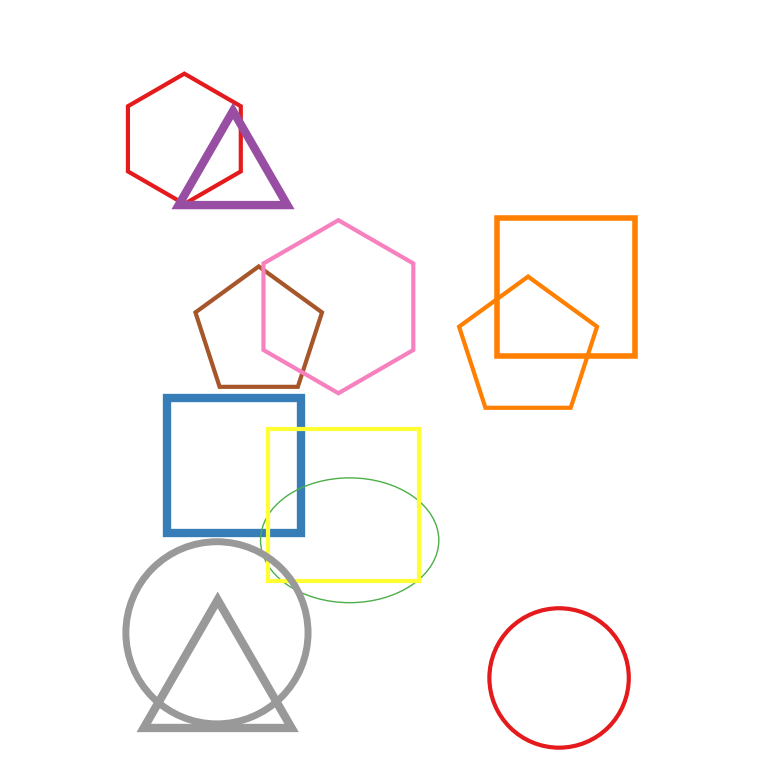[{"shape": "circle", "thickness": 1.5, "radius": 0.45, "center": [0.726, 0.12]}, {"shape": "hexagon", "thickness": 1.5, "radius": 0.42, "center": [0.239, 0.82]}, {"shape": "square", "thickness": 3, "radius": 0.44, "center": [0.304, 0.396]}, {"shape": "oval", "thickness": 0.5, "radius": 0.58, "center": [0.454, 0.298]}, {"shape": "triangle", "thickness": 3, "radius": 0.41, "center": [0.303, 0.774]}, {"shape": "pentagon", "thickness": 1.5, "radius": 0.47, "center": [0.686, 0.547]}, {"shape": "square", "thickness": 2, "radius": 0.45, "center": [0.735, 0.627]}, {"shape": "square", "thickness": 1.5, "radius": 0.49, "center": [0.446, 0.344]}, {"shape": "pentagon", "thickness": 1.5, "radius": 0.43, "center": [0.336, 0.568]}, {"shape": "hexagon", "thickness": 1.5, "radius": 0.56, "center": [0.439, 0.602]}, {"shape": "triangle", "thickness": 3, "radius": 0.55, "center": [0.283, 0.11]}, {"shape": "circle", "thickness": 2.5, "radius": 0.59, "center": [0.282, 0.178]}]